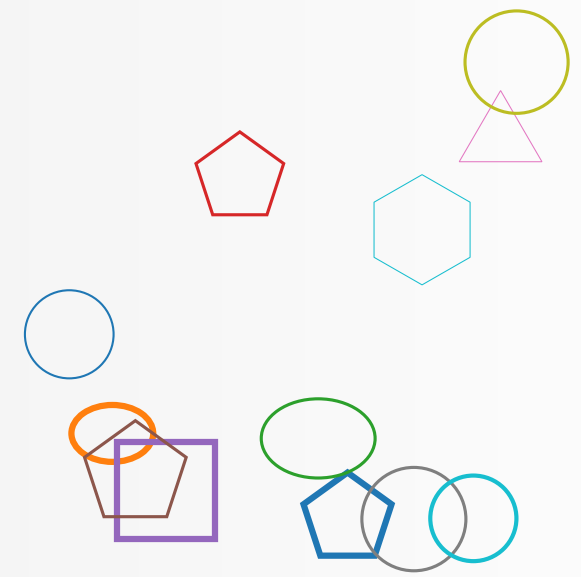[{"shape": "pentagon", "thickness": 3, "radius": 0.4, "center": [0.598, 0.101]}, {"shape": "circle", "thickness": 1, "radius": 0.38, "center": [0.119, 0.42]}, {"shape": "oval", "thickness": 3, "radius": 0.35, "center": [0.193, 0.249]}, {"shape": "oval", "thickness": 1.5, "radius": 0.49, "center": [0.547, 0.24]}, {"shape": "pentagon", "thickness": 1.5, "radius": 0.4, "center": [0.413, 0.691]}, {"shape": "square", "thickness": 3, "radius": 0.42, "center": [0.285, 0.15]}, {"shape": "pentagon", "thickness": 1.5, "radius": 0.46, "center": [0.233, 0.179]}, {"shape": "triangle", "thickness": 0.5, "radius": 0.41, "center": [0.861, 0.76]}, {"shape": "circle", "thickness": 1.5, "radius": 0.45, "center": [0.712, 0.1]}, {"shape": "circle", "thickness": 1.5, "radius": 0.44, "center": [0.889, 0.892]}, {"shape": "hexagon", "thickness": 0.5, "radius": 0.48, "center": [0.726, 0.601]}, {"shape": "circle", "thickness": 2, "radius": 0.37, "center": [0.814, 0.102]}]